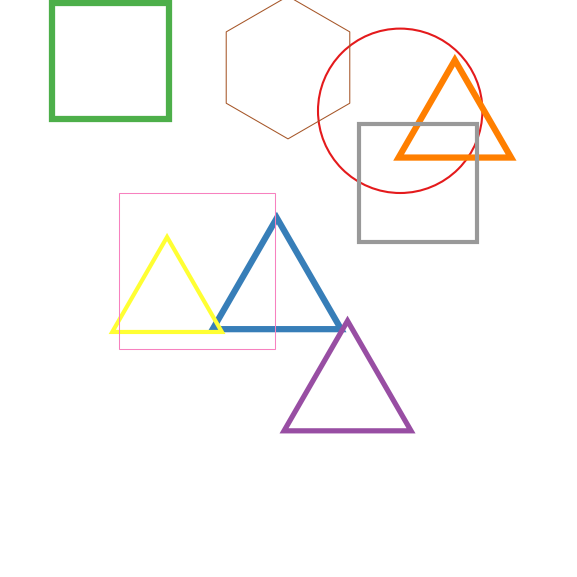[{"shape": "circle", "thickness": 1, "radius": 0.71, "center": [0.693, 0.807]}, {"shape": "triangle", "thickness": 3, "radius": 0.64, "center": [0.479, 0.493]}, {"shape": "square", "thickness": 3, "radius": 0.5, "center": [0.191, 0.894]}, {"shape": "triangle", "thickness": 2.5, "radius": 0.63, "center": [0.602, 0.317]}, {"shape": "triangle", "thickness": 3, "radius": 0.56, "center": [0.788, 0.783]}, {"shape": "triangle", "thickness": 2, "radius": 0.55, "center": [0.289, 0.479]}, {"shape": "hexagon", "thickness": 0.5, "radius": 0.62, "center": [0.499, 0.882]}, {"shape": "square", "thickness": 0.5, "radius": 0.67, "center": [0.341, 0.53]}, {"shape": "square", "thickness": 2, "radius": 0.51, "center": [0.723, 0.683]}]